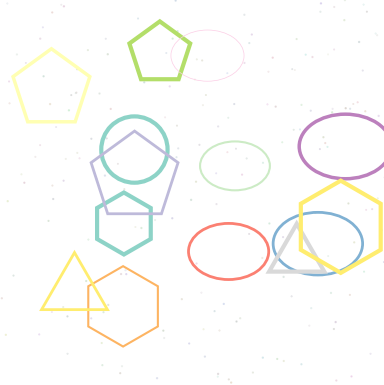[{"shape": "hexagon", "thickness": 3, "radius": 0.4, "center": [0.322, 0.42]}, {"shape": "circle", "thickness": 3, "radius": 0.43, "center": [0.349, 0.612]}, {"shape": "pentagon", "thickness": 2.5, "radius": 0.52, "center": [0.134, 0.768]}, {"shape": "pentagon", "thickness": 2, "radius": 0.59, "center": [0.35, 0.541]}, {"shape": "oval", "thickness": 2, "radius": 0.52, "center": [0.594, 0.347]}, {"shape": "oval", "thickness": 2, "radius": 0.58, "center": [0.826, 0.367]}, {"shape": "hexagon", "thickness": 1.5, "radius": 0.52, "center": [0.32, 0.204]}, {"shape": "pentagon", "thickness": 3, "radius": 0.42, "center": [0.415, 0.861]}, {"shape": "oval", "thickness": 0.5, "radius": 0.47, "center": [0.539, 0.856]}, {"shape": "triangle", "thickness": 3, "radius": 0.41, "center": [0.771, 0.336]}, {"shape": "oval", "thickness": 2.5, "radius": 0.6, "center": [0.897, 0.62]}, {"shape": "oval", "thickness": 1.5, "radius": 0.45, "center": [0.61, 0.569]}, {"shape": "triangle", "thickness": 2, "radius": 0.49, "center": [0.194, 0.245]}, {"shape": "hexagon", "thickness": 3, "radius": 0.6, "center": [0.885, 0.411]}]